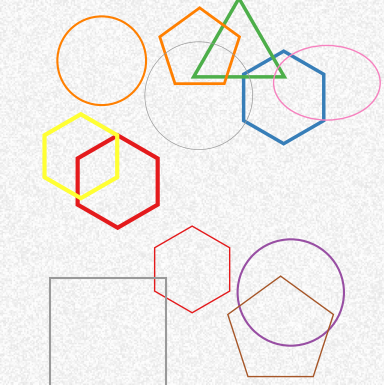[{"shape": "hexagon", "thickness": 3, "radius": 0.6, "center": [0.306, 0.528]}, {"shape": "hexagon", "thickness": 1, "radius": 0.56, "center": [0.499, 0.3]}, {"shape": "hexagon", "thickness": 2.5, "radius": 0.6, "center": [0.737, 0.747]}, {"shape": "triangle", "thickness": 2.5, "radius": 0.68, "center": [0.621, 0.868]}, {"shape": "circle", "thickness": 1.5, "radius": 0.69, "center": [0.755, 0.24]}, {"shape": "pentagon", "thickness": 2, "radius": 0.54, "center": [0.519, 0.871]}, {"shape": "circle", "thickness": 1.5, "radius": 0.58, "center": [0.264, 0.842]}, {"shape": "hexagon", "thickness": 3, "radius": 0.55, "center": [0.21, 0.594]}, {"shape": "pentagon", "thickness": 1, "radius": 0.72, "center": [0.729, 0.139]}, {"shape": "oval", "thickness": 1, "radius": 0.69, "center": [0.849, 0.785]}, {"shape": "square", "thickness": 1.5, "radius": 0.75, "center": [0.281, 0.127]}, {"shape": "circle", "thickness": 0.5, "radius": 0.7, "center": [0.516, 0.751]}]